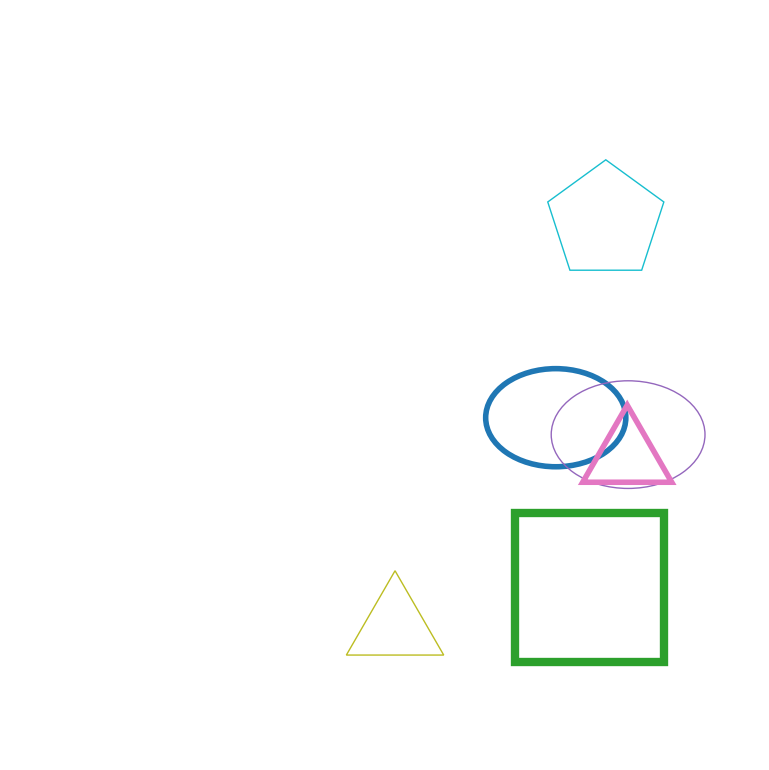[{"shape": "oval", "thickness": 2, "radius": 0.46, "center": [0.722, 0.458]}, {"shape": "square", "thickness": 3, "radius": 0.48, "center": [0.766, 0.237]}, {"shape": "oval", "thickness": 0.5, "radius": 0.5, "center": [0.816, 0.436]}, {"shape": "triangle", "thickness": 2, "radius": 0.33, "center": [0.815, 0.407]}, {"shape": "triangle", "thickness": 0.5, "radius": 0.36, "center": [0.513, 0.186]}, {"shape": "pentagon", "thickness": 0.5, "radius": 0.4, "center": [0.787, 0.713]}]